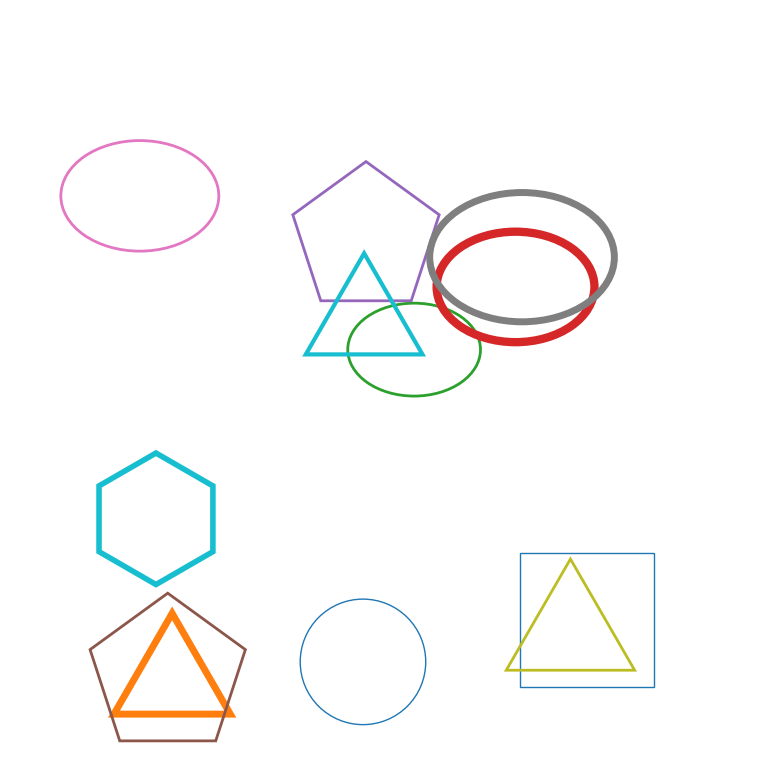[{"shape": "circle", "thickness": 0.5, "radius": 0.41, "center": [0.471, 0.14]}, {"shape": "square", "thickness": 0.5, "radius": 0.44, "center": [0.762, 0.194]}, {"shape": "triangle", "thickness": 2.5, "radius": 0.44, "center": [0.224, 0.116]}, {"shape": "oval", "thickness": 1, "radius": 0.43, "center": [0.538, 0.546]}, {"shape": "oval", "thickness": 3, "radius": 0.51, "center": [0.67, 0.627]}, {"shape": "pentagon", "thickness": 1, "radius": 0.5, "center": [0.475, 0.69]}, {"shape": "pentagon", "thickness": 1, "radius": 0.53, "center": [0.218, 0.124]}, {"shape": "oval", "thickness": 1, "radius": 0.51, "center": [0.182, 0.746]}, {"shape": "oval", "thickness": 2.5, "radius": 0.6, "center": [0.678, 0.666]}, {"shape": "triangle", "thickness": 1, "radius": 0.48, "center": [0.741, 0.178]}, {"shape": "hexagon", "thickness": 2, "radius": 0.43, "center": [0.203, 0.326]}, {"shape": "triangle", "thickness": 1.5, "radius": 0.44, "center": [0.473, 0.583]}]